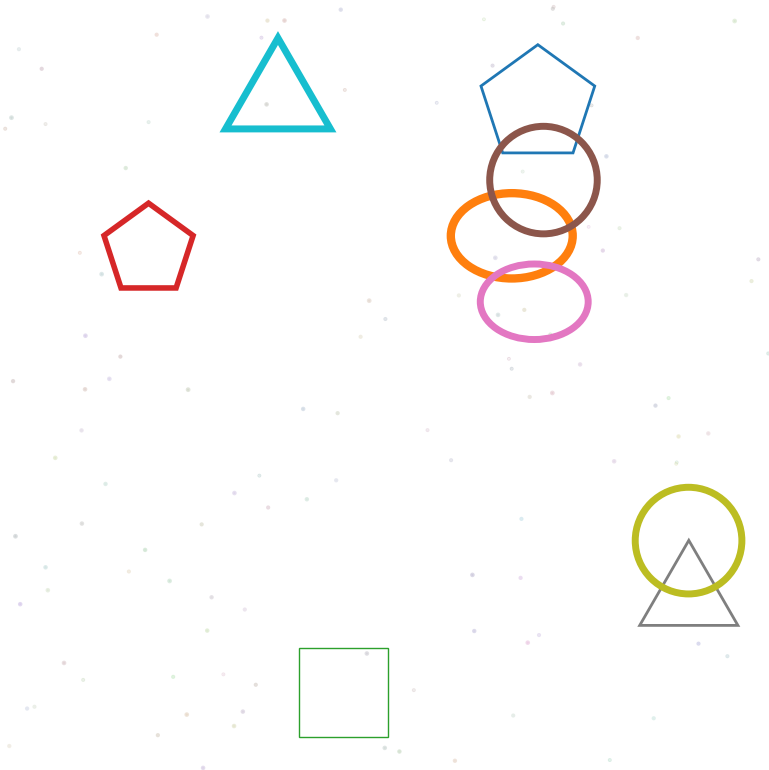[{"shape": "pentagon", "thickness": 1, "radius": 0.39, "center": [0.699, 0.864]}, {"shape": "oval", "thickness": 3, "radius": 0.4, "center": [0.665, 0.694]}, {"shape": "square", "thickness": 0.5, "radius": 0.29, "center": [0.446, 0.1]}, {"shape": "pentagon", "thickness": 2, "radius": 0.3, "center": [0.193, 0.675]}, {"shape": "circle", "thickness": 2.5, "radius": 0.35, "center": [0.706, 0.766]}, {"shape": "oval", "thickness": 2.5, "radius": 0.35, "center": [0.694, 0.608]}, {"shape": "triangle", "thickness": 1, "radius": 0.37, "center": [0.895, 0.225]}, {"shape": "circle", "thickness": 2.5, "radius": 0.35, "center": [0.894, 0.298]}, {"shape": "triangle", "thickness": 2.5, "radius": 0.39, "center": [0.361, 0.872]}]